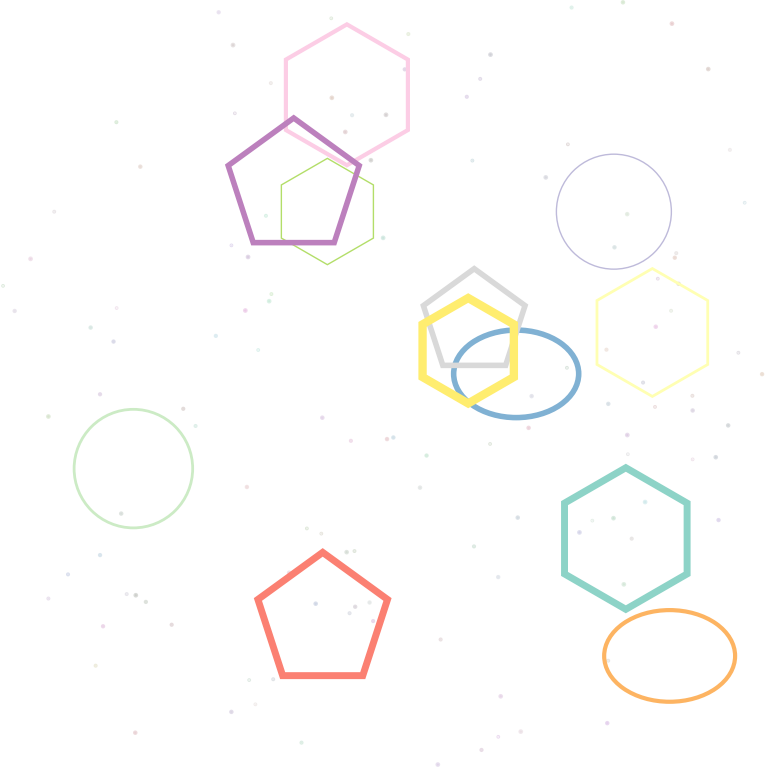[{"shape": "hexagon", "thickness": 2.5, "radius": 0.46, "center": [0.813, 0.301]}, {"shape": "hexagon", "thickness": 1, "radius": 0.42, "center": [0.847, 0.568]}, {"shape": "circle", "thickness": 0.5, "radius": 0.37, "center": [0.797, 0.725]}, {"shape": "pentagon", "thickness": 2.5, "radius": 0.44, "center": [0.419, 0.194]}, {"shape": "oval", "thickness": 2, "radius": 0.41, "center": [0.67, 0.515]}, {"shape": "oval", "thickness": 1.5, "radius": 0.43, "center": [0.87, 0.148]}, {"shape": "hexagon", "thickness": 0.5, "radius": 0.35, "center": [0.425, 0.725]}, {"shape": "hexagon", "thickness": 1.5, "radius": 0.46, "center": [0.451, 0.877]}, {"shape": "pentagon", "thickness": 2, "radius": 0.35, "center": [0.616, 0.582]}, {"shape": "pentagon", "thickness": 2, "radius": 0.45, "center": [0.381, 0.757]}, {"shape": "circle", "thickness": 1, "radius": 0.38, "center": [0.173, 0.391]}, {"shape": "hexagon", "thickness": 3, "radius": 0.34, "center": [0.608, 0.545]}]